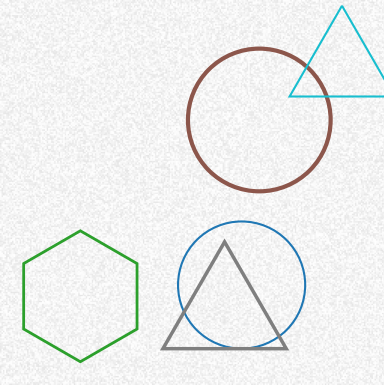[{"shape": "circle", "thickness": 1.5, "radius": 0.83, "center": [0.628, 0.26]}, {"shape": "hexagon", "thickness": 2, "radius": 0.85, "center": [0.209, 0.23]}, {"shape": "circle", "thickness": 3, "radius": 0.93, "center": [0.673, 0.688]}, {"shape": "triangle", "thickness": 2.5, "radius": 0.92, "center": [0.583, 0.187]}, {"shape": "triangle", "thickness": 1.5, "radius": 0.79, "center": [0.888, 0.828]}]